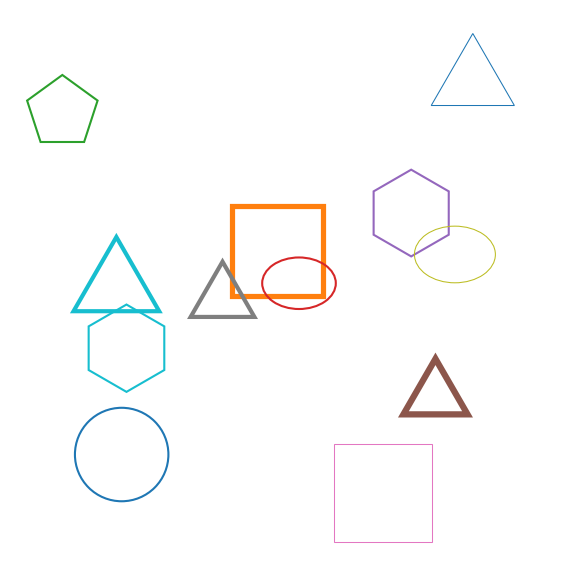[{"shape": "circle", "thickness": 1, "radius": 0.4, "center": [0.211, 0.212]}, {"shape": "triangle", "thickness": 0.5, "radius": 0.42, "center": [0.819, 0.858]}, {"shape": "square", "thickness": 2.5, "radius": 0.39, "center": [0.481, 0.564]}, {"shape": "pentagon", "thickness": 1, "radius": 0.32, "center": [0.108, 0.805]}, {"shape": "oval", "thickness": 1, "radius": 0.32, "center": [0.518, 0.509]}, {"shape": "hexagon", "thickness": 1, "radius": 0.38, "center": [0.712, 0.63]}, {"shape": "triangle", "thickness": 3, "radius": 0.32, "center": [0.754, 0.314]}, {"shape": "square", "thickness": 0.5, "radius": 0.42, "center": [0.663, 0.146]}, {"shape": "triangle", "thickness": 2, "radius": 0.32, "center": [0.385, 0.482]}, {"shape": "oval", "thickness": 0.5, "radius": 0.35, "center": [0.788, 0.558]}, {"shape": "hexagon", "thickness": 1, "radius": 0.38, "center": [0.219, 0.396]}, {"shape": "triangle", "thickness": 2, "radius": 0.43, "center": [0.201, 0.503]}]